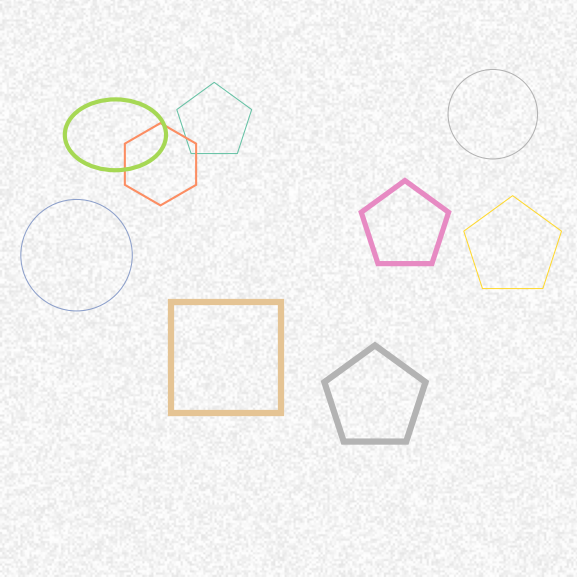[{"shape": "pentagon", "thickness": 0.5, "radius": 0.34, "center": [0.371, 0.788]}, {"shape": "hexagon", "thickness": 1, "radius": 0.36, "center": [0.278, 0.715]}, {"shape": "circle", "thickness": 0.5, "radius": 0.48, "center": [0.133, 0.557]}, {"shape": "pentagon", "thickness": 2.5, "radius": 0.4, "center": [0.701, 0.607]}, {"shape": "oval", "thickness": 2, "radius": 0.44, "center": [0.2, 0.766]}, {"shape": "pentagon", "thickness": 0.5, "radius": 0.44, "center": [0.888, 0.571]}, {"shape": "square", "thickness": 3, "radius": 0.48, "center": [0.391, 0.38]}, {"shape": "circle", "thickness": 0.5, "radius": 0.39, "center": [0.853, 0.801]}, {"shape": "pentagon", "thickness": 3, "radius": 0.46, "center": [0.649, 0.309]}]